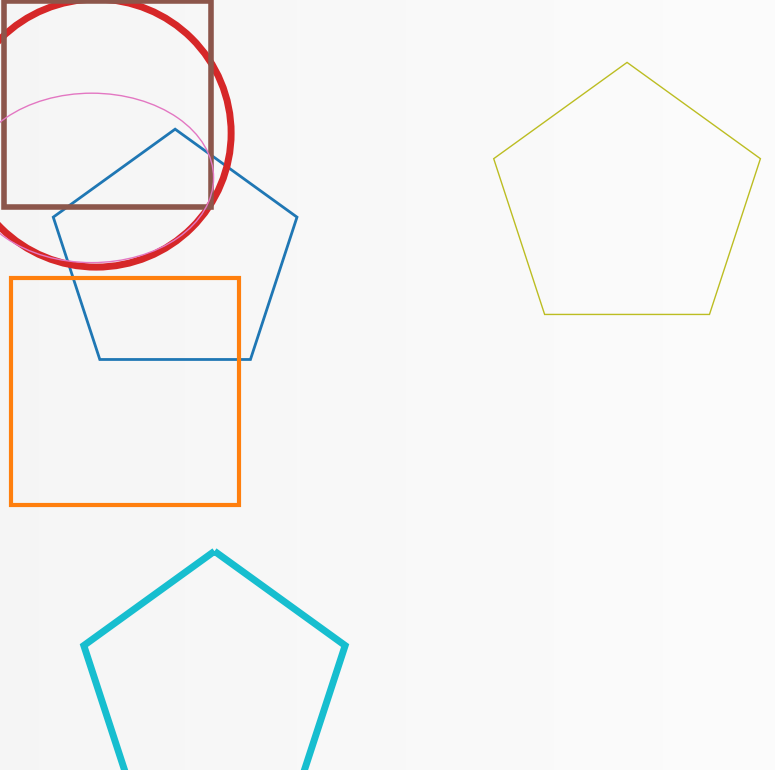[{"shape": "pentagon", "thickness": 1, "radius": 0.83, "center": [0.226, 0.667]}, {"shape": "square", "thickness": 1.5, "radius": 0.74, "center": [0.162, 0.492]}, {"shape": "circle", "thickness": 2.5, "radius": 0.87, "center": [0.124, 0.827]}, {"shape": "square", "thickness": 2, "radius": 0.67, "center": [0.138, 0.865]}, {"shape": "oval", "thickness": 0.5, "radius": 0.79, "center": [0.118, 0.769]}, {"shape": "pentagon", "thickness": 0.5, "radius": 0.9, "center": [0.809, 0.738]}, {"shape": "pentagon", "thickness": 2.5, "radius": 0.89, "center": [0.277, 0.107]}]